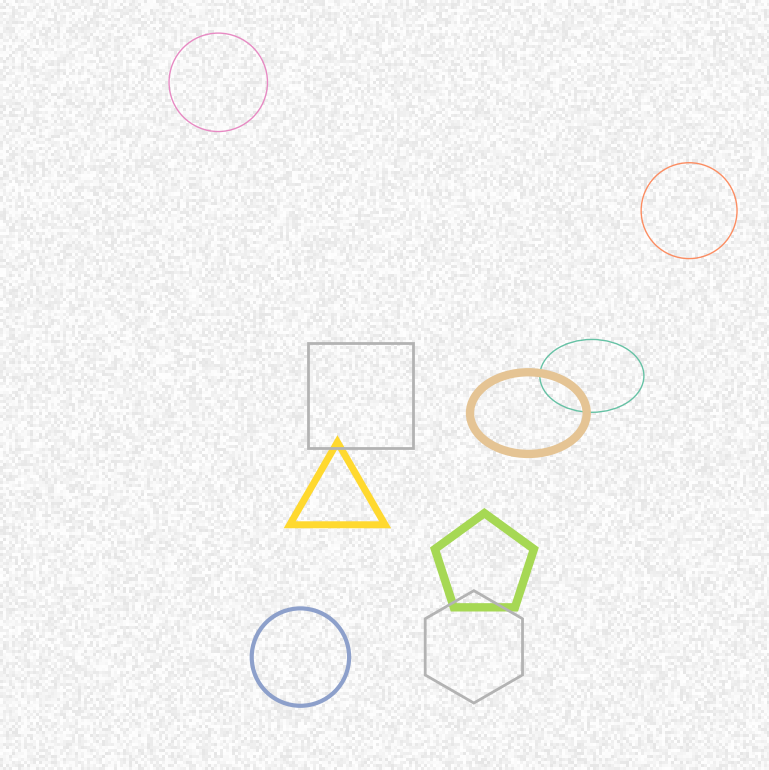[{"shape": "oval", "thickness": 0.5, "radius": 0.34, "center": [0.769, 0.512]}, {"shape": "circle", "thickness": 0.5, "radius": 0.31, "center": [0.895, 0.726]}, {"shape": "circle", "thickness": 1.5, "radius": 0.32, "center": [0.39, 0.147]}, {"shape": "circle", "thickness": 0.5, "radius": 0.32, "center": [0.283, 0.893]}, {"shape": "pentagon", "thickness": 3, "radius": 0.34, "center": [0.629, 0.266]}, {"shape": "triangle", "thickness": 2.5, "radius": 0.36, "center": [0.438, 0.354]}, {"shape": "oval", "thickness": 3, "radius": 0.38, "center": [0.686, 0.464]}, {"shape": "square", "thickness": 1, "radius": 0.34, "center": [0.468, 0.486]}, {"shape": "hexagon", "thickness": 1, "radius": 0.36, "center": [0.615, 0.16]}]